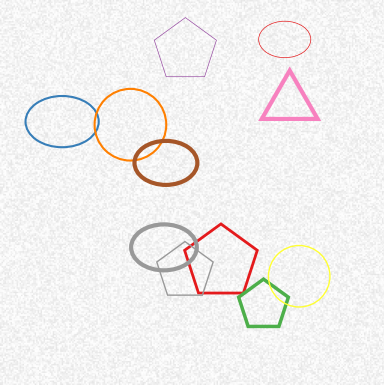[{"shape": "pentagon", "thickness": 2, "radius": 0.5, "center": [0.574, 0.319]}, {"shape": "oval", "thickness": 0.5, "radius": 0.34, "center": [0.74, 0.898]}, {"shape": "oval", "thickness": 1.5, "radius": 0.48, "center": [0.161, 0.684]}, {"shape": "pentagon", "thickness": 2.5, "radius": 0.34, "center": [0.684, 0.207]}, {"shape": "pentagon", "thickness": 0.5, "radius": 0.42, "center": [0.481, 0.869]}, {"shape": "circle", "thickness": 1.5, "radius": 0.47, "center": [0.339, 0.676]}, {"shape": "circle", "thickness": 1, "radius": 0.4, "center": [0.777, 0.283]}, {"shape": "oval", "thickness": 3, "radius": 0.41, "center": [0.431, 0.577]}, {"shape": "triangle", "thickness": 3, "radius": 0.42, "center": [0.752, 0.733]}, {"shape": "oval", "thickness": 3, "radius": 0.43, "center": [0.426, 0.357]}, {"shape": "pentagon", "thickness": 1, "radius": 0.38, "center": [0.48, 0.296]}]